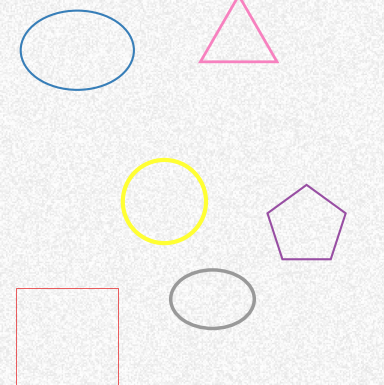[{"shape": "square", "thickness": 0.5, "radius": 0.66, "center": [0.175, 0.119]}, {"shape": "oval", "thickness": 1.5, "radius": 0.74, "center": [0.201, 0.87]}, {"shape": "pentagon", "thickness": 1.5, "radius": 0.53, "center": [0.796, 0.413]}, {"shape": "circle", "thickness": 3, "radius": 0.54, "center": [0.427, 0.477]}, {"shape": "triangle", "thickness": 2, "radius": 0.57, "center": [0.62, 0.897]}, {"shape": "oval", "thickness": 2.5, "radius": 0.54, "center": [0.552, 0.223]}]